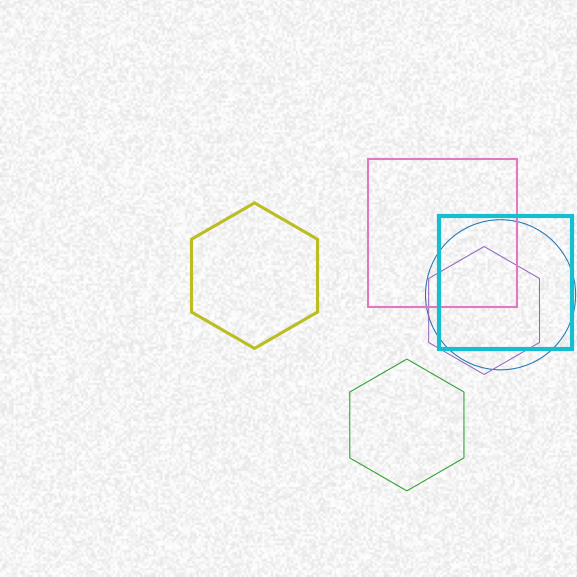[{"shape": "circle", "thickness": 0.5, "radius": 0.65, "center": [0.867, 0.489]}, {"shape": "hexagon", "thickness": 0.5, "radius": 0.57, "center": [0.705, 0.263]}, {"shape": "hexagon", "thickness": 0.5, "radius": 0.55, "center": [0.838, 0.462]}, {"shape": "square", "thickness": 1, "radius": 0.64, "center": [0.766, 0.596]}, {"shape": "hexagon", "thickness": 1.5, "radius": 0.63, "center": [0.441, 0.522]}, {"shape": "square", "thickness": 2, "radius": 0.57, "center": [0.875, 0.51]}]